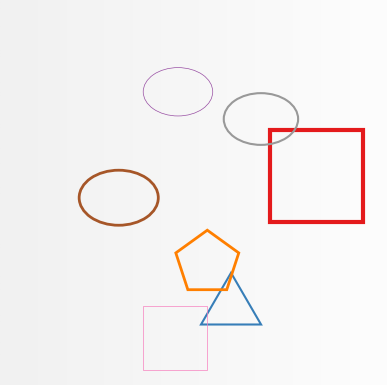[{"shape": "square", "thickness": 3, "radius": 0.6, "center": [0.817, 0.543]}, {"shape": "triangle", "thickness": 1.5, "radius": 0.45, "center": [0.596, 0.202]}, {"shape": "oval", "thickness": 0.5, "radius": 0.45, "center": [0.459, 0.762]}, {"shape": "pentagon", "thickness": 2, "radius": 0.43, "center": [0.535, 0.317]}, {"shape": "oval", "thickness": 2, "radius": 0.51, "center": [0.306, 0.486]}, {"shape": "square", "thickness": 0.5, "radius": 0.41, "center": [0.451, 0.121]}, {"shape": "oval", "thickness": 1.5, "radius": 0.48, "center": [0.673, 0.691]}]